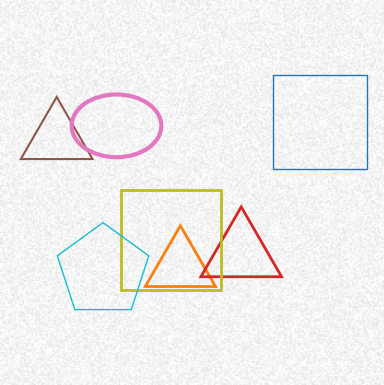[{"shape": "square", "thickness": 1, "radius": 0.61, "center": [0.832, 0.683]}, {"shape": "triangle", "thickness": 2, "radius": 0.53, "center": [0.469, 0.308]}, {"shape": "triangle", "thickness": 2, "radius": 0.6, "center": [0.627, 0.342]}, {"shape": "triangle", "thickness": 1.5, "radius": 0.54, "center": [0.147, 0.641]}, {"shape": "oval", "thickness": 3, "radius": 0.58, "center": [0.303, 0.673]}, {"shape": "square", "thickness": 2, "radius": 0.65, "center": [0.445, 0.378]}, {"shape": "pentagon", "thickness": 1, "radius": 0.62, "center": [0.268, 0.297]}]